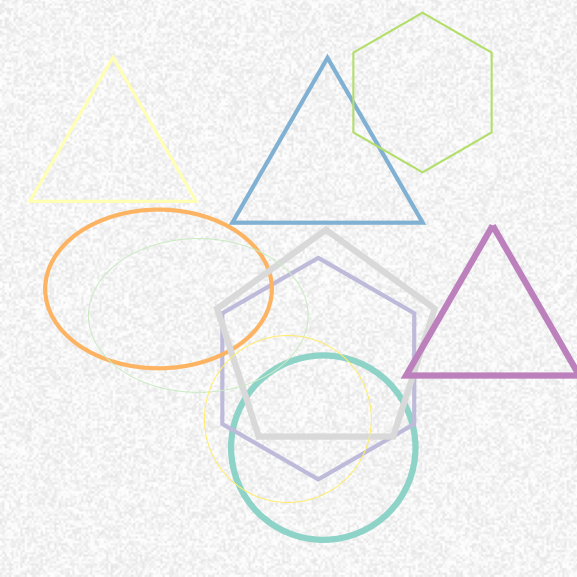[{"shape": "circle", "thickness": 3, "radius": 0.8, "center": [0.56, 0.224]}, {"shape": "triangle", "thickness": 1.5, "radius": 0.83, "center": [0.196, 0.734]}, {"shape": "hexagon", "thickness": 2, "radius": 0.96, "center": [0.551, 0.361]}, {"shape": "triangle", "thickness": 2, "radius": 0.95, "center": [0.567, 0.709]}, {"shape": "oval", "thickness": 2, "radius": 0.98, "center": [0.275, 0.499]}, {"shape": "hexagon", "thickness": 1, "radius": 0.69, "center": [0.732, 0.839]}, {"shape": "pentagon", "thickness": 3, "radius": 0.99, "center": [0.564, 0.403]}, {"shape": "triangle", "thickness": 3, "radius": 0.87, "center": [0.853, 0.435]}, {"shape": "oval", "thickness": 0.5, "radius": 0.95, "center": [0.343, 0.453]}, {"shape": "circle", "thickness": 0.5, "radius": 0.72, "center": [0.498, 0.274]}]